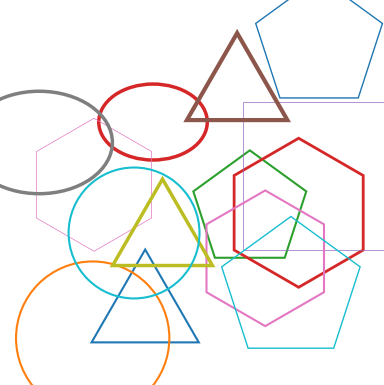[{"shape": "triangle", "thickness": 1.5, "radius": 0.8, "center": [0.377, 0.191]}, {"shape": "pentagon", "thickness": 1, "radius": 0.87, "center": [0.829, 0.886]}, {"shape": "circle", "thickness": 1.5, "radius": 1.0, "center": [0.241, 0.122]}, {"shape": "pentagon", "thickness": 1.5, "radius": 0.77, "center": [0.649, 0.455]}, {"shape": "hexagon", "thickness": 2, "radius": 0.97, "center": [0.776, 0.447]}, {"shape": "oval", "thickness": 2.5, "radius": 0.7, "center": [0.397, 0.683]}, {"shape": "square", "thickness": 0.5, "radius": 0.96, "center": [0.824, 0.543]}, {"shape": "triangle", "thickness": 3, "radius": 0.75, "center": [0.616, 0.763]}, {"shape": "hexagon", "thickness": 1.5, "radius": 0.88, "center": [0.689, 0.329]}, {"shape": "hexagon", "thickness": 0.5, "radius": 0.86, "center": [0.244, 0.52]}, {"shape": "oval", "thickness": 2.5, "radius": 0.95, "center": [0.102, 0.63]}, {"shape": "triangle", "thickness": 2.5, "radius": 0.75, "center": [0.422, 0.385]}, {"shape": "pentagon", "thickness": 1, "radius": 0.95, "center": [0.756, 0.249]}, {"shape": "circle", "thickness": 1.5, "radius": 0.85, "center": [0.348, 0.395]}]